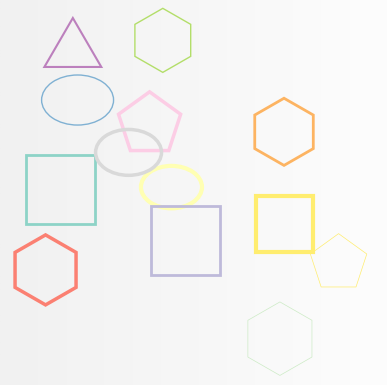[{"shape": "square", "thickness": 2, "radius": 0.45, "center": [0.156, 0.508]}, {"shape": "oval", "thickness": 3, "radius": 0.39, "center": [0.442, 0.514]}, {"shape": "square", "thickness": 2, "radius": 0.45, "center": [0.479, 0.375]}, {"shape": "hexagon", "thickness": 2.5, "radius": 0.45, "center": [0.118, 0.299]}, {"shape": "oval", "thickness": 1, "radius": 0.46, "center": [0.2, 0.74]}, {"shape": "hexagon", "thickness": 2, "radius": 0.44, "center": [0.733, 0.658]}, {"shape": "hexagon", "thickness": 1, "radius": 0.42, "center": [0.42, 0.895]}, {"shape": "pentagon", "thickness": 2.5, "radius": 0.42, "center": [0.386, 0.677]}, {"shape": "oval", "thickness": 2.5, "radius": 0.43, "center": [0.332, 0.604]}, {"shape": "triangle", "thickness": 1.5, "radius": 0.42, "center": [0.188, 0.868]}, {"shape": "hexagon", "thickness": 0.5, "radius": 0.48, "center": [0.722, 0.12]}, {"shape": "pentagon", "thickness": 0.5, "radius": 0.38, "center": [0.874, 0.317]}, {"shape": "square", "thickness": 3, "radius": 0.36, "center": [0.734, 0.418]}]